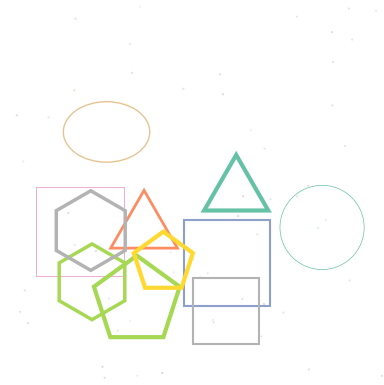[{"shape": "triangle", "thickness": 3, "radius": 0.48, "center": [0.614, 0.501]}, {"shape": "circle", "thickness": 0.5, "radius": 0.55, "center": [0.837, 0.409]}, {"shape": "triangle", "thickness": 2, "radius": 0.5, "center": [0.374, 0.406]}, {"shape": "square", "thickness": 1.5, "radius": 0.56, "center": [0.589, 0.317]}, {"shape": "square", "thickness": 0.5, "radius": 0.57, "center": [0.208, 0.399]}, {"shape": "hexagon", "thickness": 2.5, "radius": 0.49, "center": [0.239, 0.268]}, {"shape": "pentagon", "thickness": 3, "radius": 0.59, "center": [0.355, 0.219]}, {"shape": "pentagon", "thickness": 3, "radius": 0.4, "center": [0.424, 0.318]}, {"shape": "oval", "thickness": 1, "radius": 0.56, "center": [0.277, 0.657]}, {"shape": "hexagon", "thickness": 2.5, "radius": 0.52, "center": [0.236, 0.401]}, {"shape": "square", "thickness": 1.5, "radius": 0.43, "center": [0.587, 0.192]}]